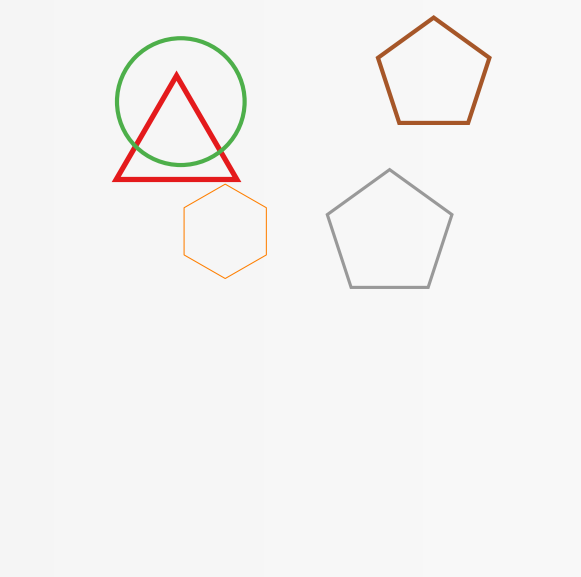[{"shape": "triangle", "thickness": 2.5, "radius": 0.6, "center": [0.304, 0.748]}, {"shape": "circle", "thickness": 2, "radius": 0.55, "center": [0.311, 0.823]}, {"shape": "hexagon", "thickness": 0.5, "radius": 0.41, "center": [0.387, 0.599]}, {"shape": "pentagon", "thickness": 2, "radius": 0.5, "center": [0.746, 0.868]}, {"shape": "pentagon", "thickness": 1.5, "radius": 0.56, "center": [0.67, 0.593]}]